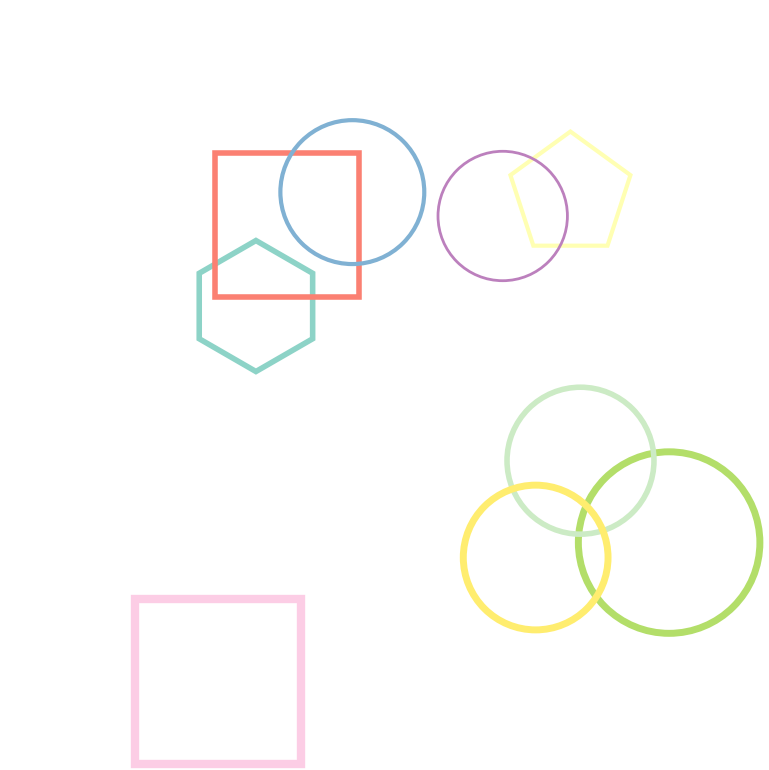[{"shape": "hexagon", "thickness": 2, "radius": 0.43, "center": [0.332, 0.603]}, {"shape": "pentagon", "thickness": 1.5, "radius": 0.41, "center": [0.741, 0.747]}, {"shape": "square", "thickness": 2, "radius": 0.47, "center": [0.372, 0.707]}, {"shape": "circle", "thickness": 1.5, "radius": 0.47, "center": [0.458, 0.751]}, {"shape": "circle", "thickness": 2.5, "radius": 0.59, "center": [0.869, 0.295]}, {"shape": "square", "thickness": 3, "radius": 0.54, "center": [0.283, 0.115]}, {"shape": "circle", "thickness": 1, "radius": 0.42, "center": [0.653, 0.719]}, {"shape": "circle", "thickness": 2, "radius": 0.48, "center": [0.754, 0.402]}, {"shape": "circle", "thickness": 2.5, "radius": 0.47, "center": [0.696, 0.276]}]